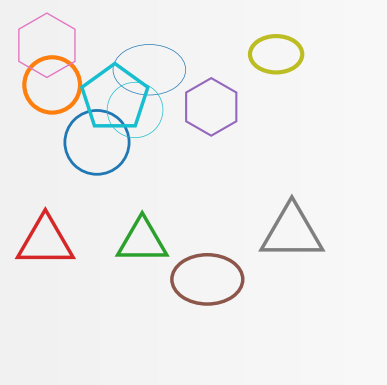[{"shape": "circle", "thickness": 2, "radius": 0.41, "center": [0.25, 0.63]}, {"shape": "oval", "thickness": 0.5, "radius": 0.47, "center": [0.385, 0.819]}, {"shape": "circle", "thickness": 3, "radius": 0.36, "center": [0.135, 0.779]}, {"shape": "triangle", "thickness": 2.5, "radius": 0.37, "center": [0.367, 0.374]}, {"shape": "triangle", "thickness": 2.5, "radius": 0.41, "center": [0.117, 0.373]}, {"shape": "hexagon", "thickness": 1.5, "radius": 0.37, "center": [0.545, 0.722]}, {"shape": "oval", "thickness": 2.5, "radius": 0.46, "center": [0.535, 0.274]}, {"shape": "hexagon", "thickness": 1, "radius": 0.42, "center": [0.121, 0.882]}, {"shape": "triangle", "thickness": 2.5, "radius": 0.46, "center": [0.753, 0.397]}, {"shape": "oval", "thickness": 3, "radius": 0.34, "center": [0.713, 0.859]}, {"shape": "pentagon", "thickness": 2.5, "radius": 0.45, "center": [0.296, 0.746]}, {"shape": "circle", "thickness": 0.5, "radius": 0.36, "center": [0.349, 0.714]}]